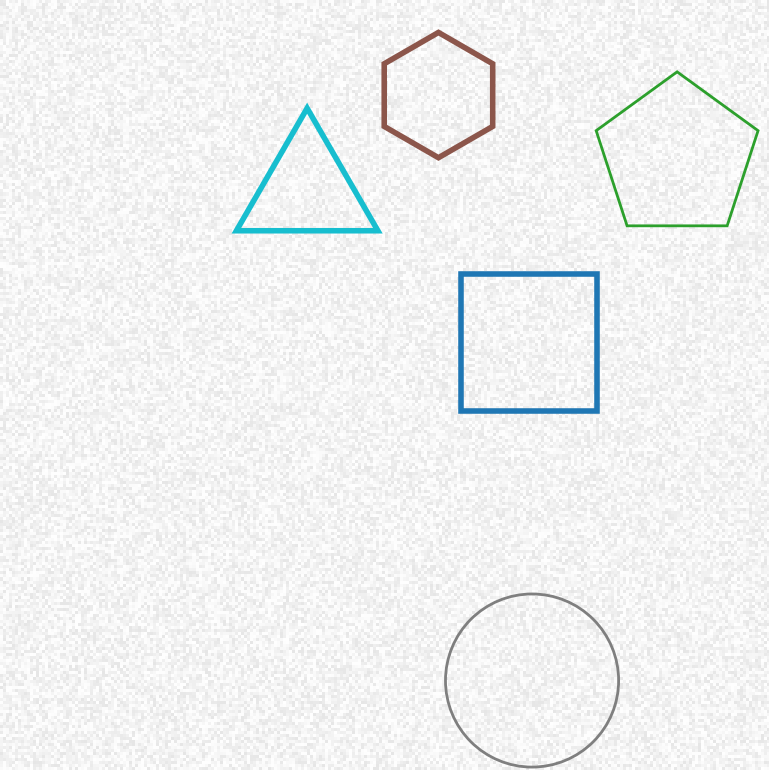[{"shape": "square", "thickness": 2, "radius": 0.44, "center": [0.687, 0.555]}, {"shape": "pentagon", "thickness": 1, "radius": 0.55, "center": [0.879, 0.796]}, {"shape": "hexagon", "thickness": 2, "radius": 0.41, "center": [0.569, 0.877]}, {"shape": "circle", "thickness": 1, "radius": 0.56, "center": [0.691, 0.116]}, {"shape": "triangle", "thickness": 2, "radius": 0.53, "center": [0.399, 0.753]}]